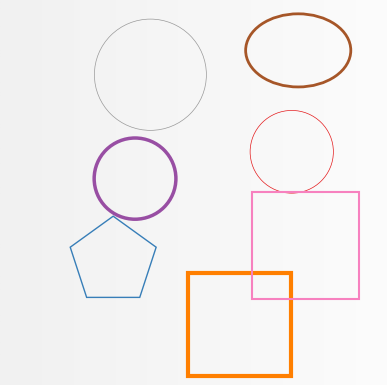[{"shape": "circle", "thickness": 0.5, "radius": 0.54, "center": [0.753, 0.606]}, {"shape": "pentagon", "thickness": 1, "radius": 0.58, "center": [0.292, 0.322]}, {"shape": "circle", "thickness": 2.5, "radius": 0.53, "center": [0.348, 0.536]}, {"shape": "square", "thickness": 3, "radius": 0.66, "center": [0.619, 0.157]}, {"shape": "oval", "thickness": 2, "radius": 0.68, "center": [0.77, 0.869]}, {"shape": "square", "thickness": 1.5, "radius": 0.69, "center": [0.788, 0.362]}, {"shape": "circle", "thickness": 0.5, "radius": 0.72, "center": [0.388, 0.806]}]